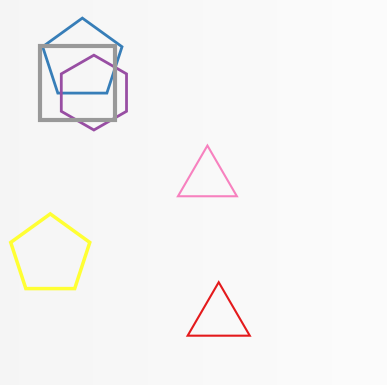[{"shape": "triangle", "thickness": 1.5, "radius": 0.46, "center": [0.564, 0.174]}, {"shape": "pentagon", "thickness": 2, "radius": 0.54, "center": [0.212, 0.845]}, {"shape": "hexagon", "thickness": 2, "radius": 0.49, "center": [0.242, 0.76]}, {"shape": "pentagon", "thickness": 2.5, "radius": 0.54, "center": [0.13, 0.337]}, {"shape": "triangle", "thickness": 1.5, "radius": 0.44, "center": [0.535, 0.534]}, {"shape": "square", "thickness": 3, "radius": 0.48, "center": [0.2, 0.784]}]